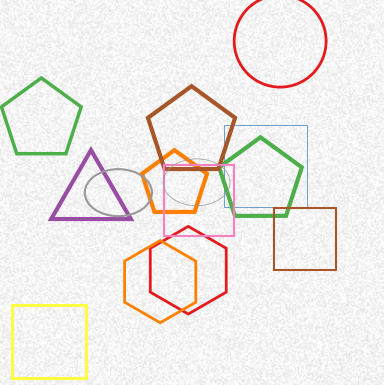[{"shape": "circle", "thickness": 2, "radius": 0.6, "center": [0.728, 0.893]}, {"shape": "hexagon", "thickness": 2, "radius": 0.57, "center": [0.489, 0.298]}, {"shape": "square", "thickness": 0.5, "radius": 0.53, "center": [0.69, 0.569]}, {"shape": "pentagon", "thickness": 2.5, "radius": 0.54, "center": [0.107, 0.689]}, {"shape": "pentagon", "thickness": 3, "radius": 0.56, "center": [0.677, 0.531]}, {"shape": "triangle", "thickness": 3, "radius": 0.6, "center": [0.236, 0.491]}, {"shape": "hexagon", "thickness": 2, "radius": 0.53, "center": [0.416, 0.268]}, {"shape": "pentagon", "thickness": 3, "radius": 0.44, "center": [0.453, 0.521]}, {"shape": "square", "thickness": 2, "radius": 0.48, "center": [0.128, 0.113]}, {"shape": "square", "thickness": 1.5, "radius": 0.4, "center": [0.792, 0.38]}, {"shape": "pentagon", "thickness": 3, "radius": 0.59, "center": [0.497, 0.657]}, {"shape": "square", "thickness": 1.5, "radius": 0.46, "center": [0.517, 0.48]}, {"shape": "oval", "thickness": 0.5, "radius": 0.43, "center": [0.511, 0.526]}, {"shape": "oval", "thickness": 1.5, "radius": 0.44, "center": [0.307, 0.5]}]